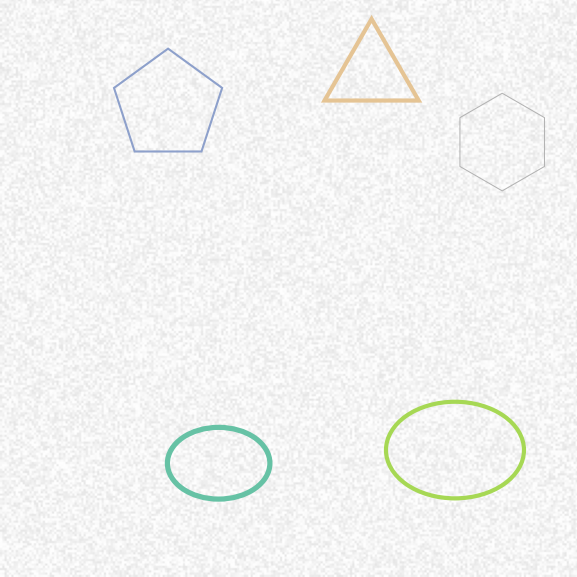[{"shape": "oval", "thickness": 2.5, "radius": 0.44, "center": [0.379, 0.197]}, {"shape": "pentagon", "thickness": 1, "radius": 0.49, "center": [0.291, 0.816]}, {"shape": "oval", "thickness": 2, "radius": 0.6, "center": [0.788, 0.22]}, {"shape": "triangle", "thickness": 2, "radius": 0.47, "center": [0.643, 0.872]}, {"shape": "hexagon", "thickness": 0.5, "radius": 0.42, "center": [0.87, 0.753]}]